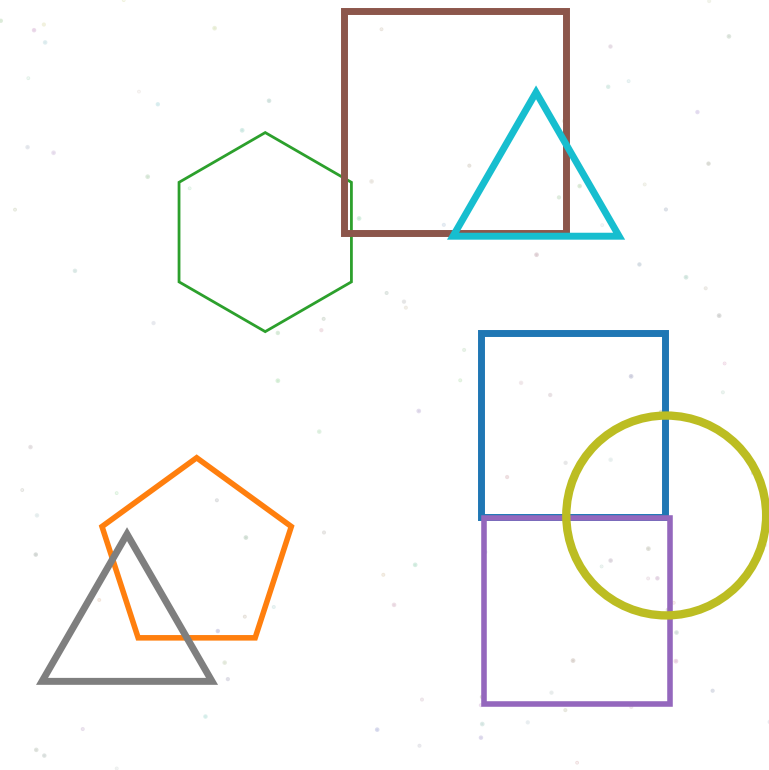[{"shape": "square", "thickness": 2.5, "radius": 0.6, "center": [0.745, 0.448]}, {"shape": "pentagon", "thickness": 2, "radius": 0.65, "center": [0.255, 0.276]}, {"shape": "hexagon", "thickness": 1, "radius": 0.65, "center": [0.344, 0.699]}, {"shape": "square", "thickness": 2, "radius": 0.6, "center": [0.749, 0.206]}, {"shape": "square", "thickness": 2.5, "radius": 0.72, "center": [0.59, 0.842]}, {"shape": "triangle", "thickness": 2.5, "radius": 0.64, "center": [0.165, 0.179]}, {"shape": "circle", "thickness": 3, "radius": 0.65, "center": [0.865, 0.331]}, {"shape": "triangle", "thickness": 2.5, "radius": 0.62, "center": [0.696, 0.756]}]